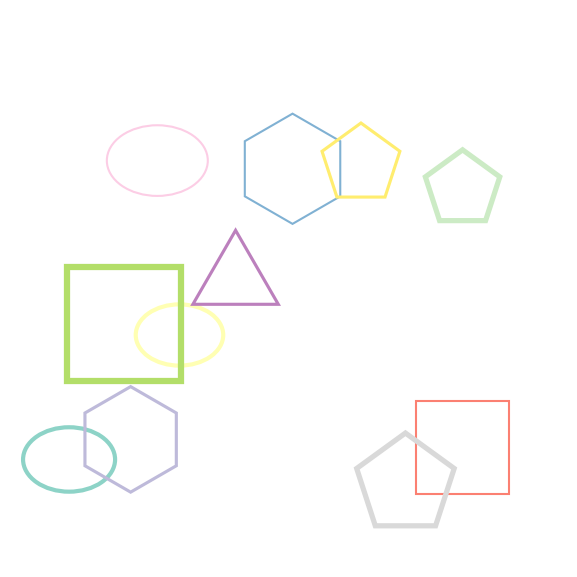[{"shape": "oval", "thickness": 2, "radius": 0.4, "center": [0.12, 0.204]}, {"shape": "oval", "thickness": 2, "radius": 0.38, "center": [0.311, 0.419]}, {"shape": "hexagon", "thickness": 1.5, "radius": 0.46, "center": [0.226, 0.238]}, {"shape": "square", "thickness": 1, "radius": 0.4, "center": [0.801, 0.224]}, {"shape": "hexagon", "thickness": 1, "radius": 0.48, "center": [0.507, 0.707]}, {"shape": "square", "thickness": 3, "radius": 0.49, "center": [0.215, 0.438]}, {"shape": "oval", "thickness": 1, "radius": 0.44, "center": [0.272, 0.721]}, {"shape": "pentagon", "thickness": 2.5, "radius": 0.44, "center": [0.702, 0.16]}, {"shape": "triangle", "thickness": 1.5, "radius": 0.43, "center": [0.408, 0.515]}, {"shape": "pentagon", "thickness": 2.5, "radius": 0.34, "center": [0.801, 0.672]}, {"shape": "pentagon", "thickness": 1.5, "radius": 0.35, "center": [0.625, 0.715]}]